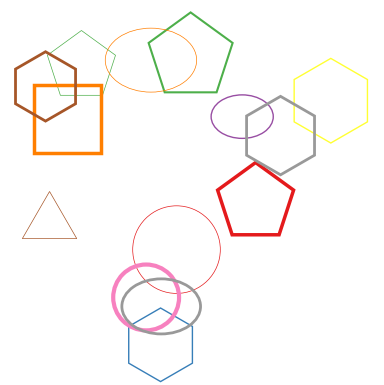[{"shape": "circle", "thickness": 0.5, "radius": 0.57, "center": [0.458, 0.352]}, {"shape": "pentagon", "thickness": 2.5, "radius": 0.52, "center": [0.664, 0.474]}, {"shape": "hexagon", "thickness": 1, "radius": 0.48, "center": [0.417, 0.104]}, {"shape": "pentagon", "thickness": 1.5, "radius": 0.57, "center": [0.495, 0.853]}, {"shape": "pentagon", "thickness": 0.5, "radius": 0.47, "center": [0.212, 0.828]}, {"shape": "oval", "thickness": 1, "radius": 0.4, "center": [0.629, 0.697]}, {"shape": "square", "thickness": 2.5, "radius": 0.44, "center": [0.176, 0.691]}, {"shape": "oval", "thickness": 0.5, "radius": 0.59, "center": [0.392, 0.844]}, {"shape": "hexagon", "thickness": 1, "radius": 0.55, "center": [0.859, 0.738]}, {"shape": "hexagon", "thickness": 2, "radius": 0.45, "center": [0.118, 0.776]}, {"shape": "triangle", "thickness": 0.5, "radius": 0.41, "center": [0.129, 0.421]}, {"shape": "circle", "thickness": 3, "radius": 0.43, "center": [0.38, 0.227]}, {"shape": "hexagon", "thickness": 2, "radius": 0.51, "center": [0.729, 0.648]}, {"shape": "oval", "thickness": 2, "radius": 0.51, "center": [0.419, 0.204]}]